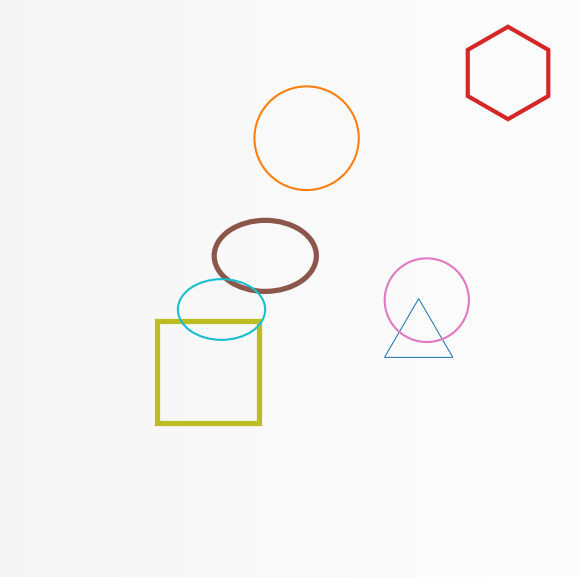[{"shape": "triangle", "thickness": 0.5, "radius": 0.34, "center": [0.72, 0.414]}, {"shape": "circle", "thickness": 1, "radius": 0.45, "center": [0.528, 0.76]}, {"shape": "hexagon", "thickness": 2, "radius": 0.4, "center": [0.874, 0.873]}, {"shape": "oval", "thickness": 2.5, "radius": 0.44, "center": [0.456, 0.556]}, {"shape": "circle", "thickness": 1, "radius": 0.36, "center": [0.734, 0.479]}, {"shape": "square", "thickness": 2.5, "radius": 0.44, "center": [0.358, 0.355]}, {"shape": "oval", "thickness": 1, "radius": 0.38, "center": [0.381, 0.463]}]